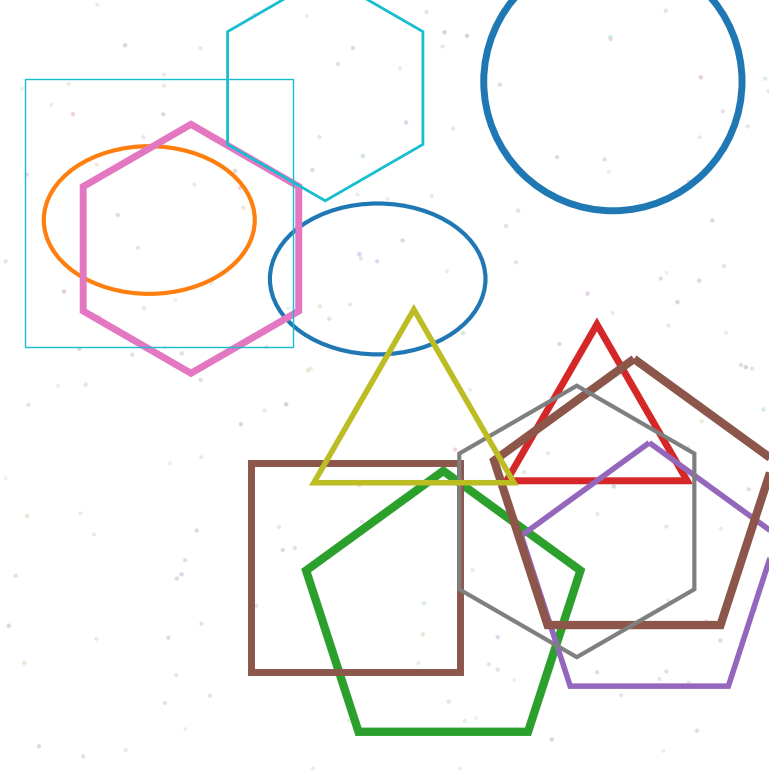[{"shape": "circle", "thickness": 2.5, "radius": 0.84, "center": [0.796, 0.894]}, {"shape": "oval", "thickness": 1.5, "radius": 0.7, "center": [0.491, 0.638]}, {"shape": "oval", "thickness": 1.5, "radius": 0.68, "center": [0.194, 0.714]}, {"shape": "pentagon", "thickness": 3, "radius": 0.94, "center": [0.576, 0.201]}, {"shape": "triangle", "thickness": 2.5, "radius": 0.68, "center": [0.775, 0.443]}, {"shape": "pentagon", "thickness": 2, "radius": 0.87, "center": [0.843, 0.25]}, {"shape": "pentagon", "thickness": 3, "radius": 0.96, "center": [0.823, 0.343]}, {"shape": "square", "thickness": 2.5, "radius": 0.68, "center": [0.462, 0.263]}, {"shape": "hexagon", "thickness": 2.5, "radius": 0.81, "center": [0.248, 0.677]}, {"shape": "hexagon", "thickness": 1.5, "radius": 0.88, "center": [0.749, 0.323]}, {"shape": "triangle", "thickness": 2, "radius": 0.75, "center": [0.537, 0.448]}, {"shape": "hexagon", "thickness": 1, "radius": 0.73, "center": [0.422, 0.886]}, {"shape": "square", "thickness": 0.5, "radius": 0.87, "center": [0.206, 0.723]}]